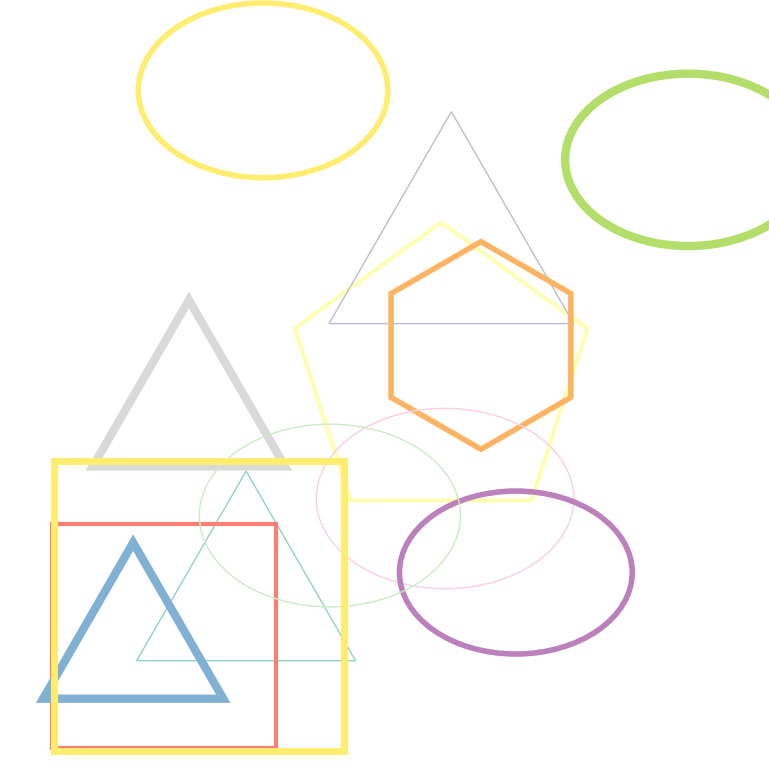[{"shape": "triangle", "thickness": 0.5, "radius": 0.82, "center": [0.32, 0.224]}, {"shape": "pentagon", "thickness": 1.5, "radius": 1.0, "center": [0.573, 0.512]}, {"shape": "triangle", "thickness": 0.5, "radius": 0.92, "center": [0.586, 0.671]}, {"shape": "square", "thickness": 1.5, "radius": 0.73, "center": [0.213, 0.174]}, {"shape": "triangle", "thickness": 3, "radius": 0.68, "center": [0.173, 0.16]}, {"shape": "hexagon", "thickness": 2, "radius": 0.67, "center": [0.625, 0.551]}, {"shape": "oval", "thickness": 3, "radius": 0.8, "center": [0.894, 0.792]}, {"shape": "oval", "thickness": 0.5, "radius": 0.84, "center": [0.578, 0.353]}, {"shape": "triangle", "thickness": 3, "radius": 0.72, "center": [0.245, 0.466]}, {"shape": "oval", "thickness": 2, "radius": 0.76, "center": [0.67, 0.256]}, {"shape": "oval", "thickness": 0.5, "radius": 0.85, "center": [0.428, 0.33]}, {"shape": "square", "thickness": 2.5, "radius": 0.94, "center": [0.259, 0.213]}, {"shape": "oval", "thickness": 2, "radius": 0.81, "center": [0.342, 0.883]}]